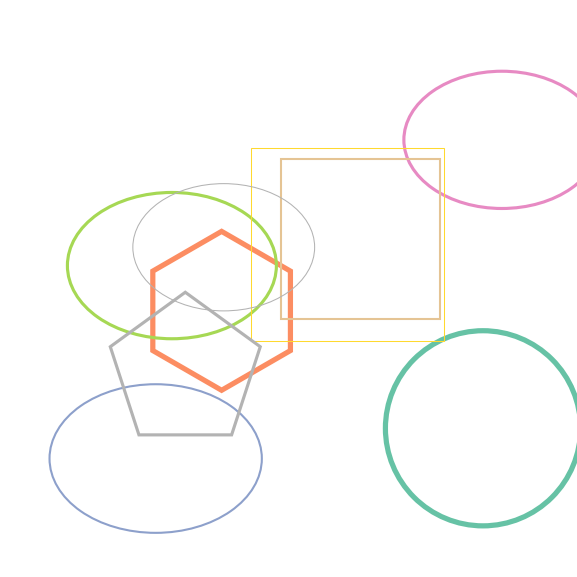[{"shape": "circle", "thickness": 2.5, "radius": 0.84, "center": [0.836, 0.258]}, {"shape": "hexagon", "thickness": 2.5, "radius": 0.69, "center": [0.384, 0.461]}, {"shape": "oval", "thickness": 1, "radius": 0.92, "center": [0.27, 0.205]}, {"shape": "oval", "thickness": 1.5, "radius": 0.85, "center": [0.869, 0.757]}, {"shape": "oval", "thickness": 1.5, "radius": 0.9, "center": [0.298, 0.539]}, {"shape": "square", "thickness": 0.5, "radius": 0.84, "center": [0.602, 0.576]}, {"shape": "square", "thickness": 1, "radius": 0.69, "center": [0.624, 0.585]}, {"shape": "pentagon", "thickness": 1.5, "radius": 0.68, "center": [0.321, 0.357]}, {"shape": "oval", "thickness": 0.5, "radius": 0.79, "center": [0.387, 0.571]}]